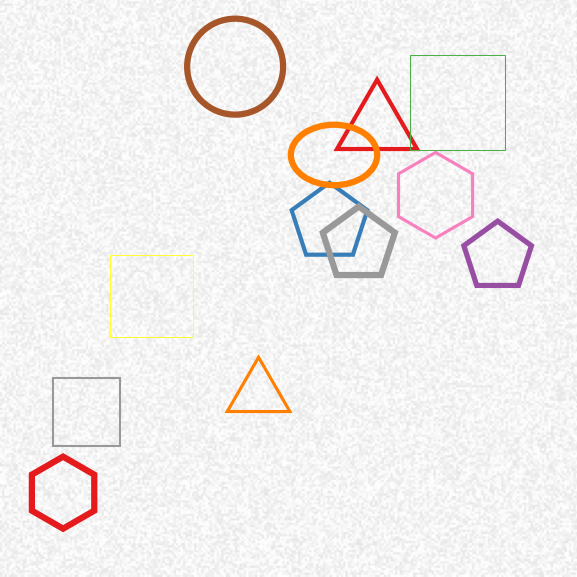[{"shape": "triangle", "thickness": 2, "radius": 0.4, "center": [0.653, 0.781]}, {"shape": "hexagon", "thickness": 3, "radius": 0.31, "center": [0.109, 0.146]}, {"shape": "pentagon", "thickness": 2, "radius": 0.34, "center": [0.571, 0.614]}, {"shape": "square", "thickness": 0.5, "radius": 0.41, "center": [0.793, 0.821]}, {"shape": "pentagon", "thickness": 2.5, "radius": 0.31, "center": [0.862, 0.555]}, {"shape": "oval", "thickness": 3, "radius": 0.37, "center": [0.578, 0.731]}, {"shape": "triangle", "thickness": 1.5, "radius": 0.31, "center": [0.448, 0.318]}, {"shape": "square", "thickness": 0.5, "radius": 0.36, "center": [0.262, 0.487]}, {"shape": "circle", "thickness": 3, "radius": 0.42, "center": [0.407, 0.884]}, {"shape": "hexagon", "thickness": 1.5, "radius": 0.37, "center": [0.754, 0.661]}, {"shape": "pentagon", "thickness": 3, "radius": 0.33, "center": [0.621, 0.576]}, {"shape": "square", "thickness": 1, "radius": 0.29, "center": [0.15, 0.286]}]